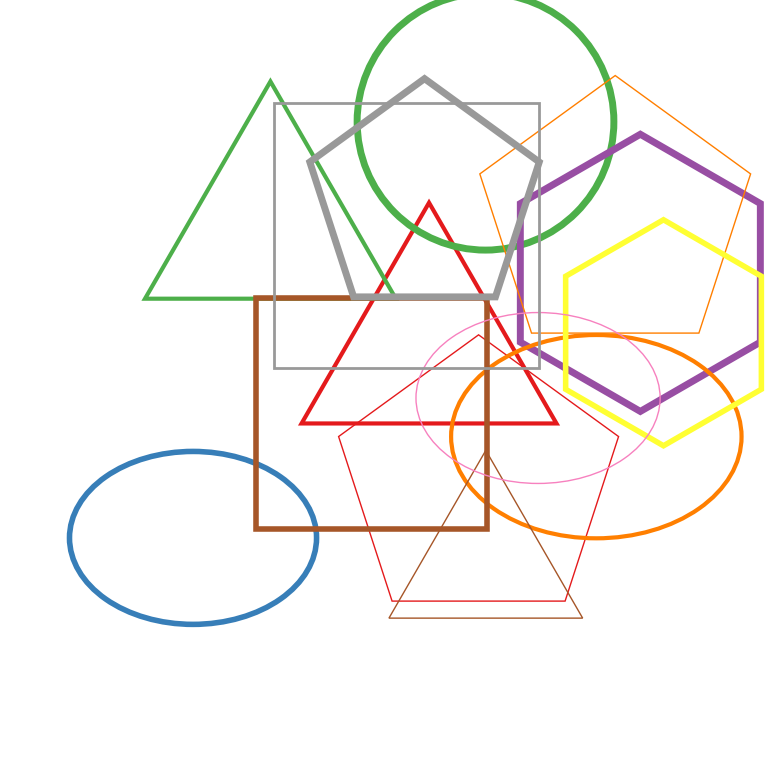[{"shape": "triangle", "thickness": 1.5, "radius": 0.96, "center": [0.557, 0.546]}, {"shape": "pentagon", "thickness": 0.5, "radius": 0.96, "center": [0.622, 0.374]}, {"shape": "oval", "thickness": 2, "radius": 0.8, "center": [0.251, 0.301]}, {"shape": "circle", "thickness": 2.5, "radius": 0.83, "center": [0.631, 0.842]}, {"shape": "triangle", "thickness": 1.5, "radius": 0.94, "center": [0.351, 0.706]}, {"shape": "hexagon", "thickness": 2.5, "radius": 0.9, "center": [0.832, 0.646]}, {"shape": "oval", "thickness": 1.5, "radius": 0.94, "center": [0.774, 0.433]}, {"shape": "pentagon", "thickness": 0.5, "radius": 0.92, "center": [0.799, 0.717]}, {"shape": "hexagon", "thickness": 2, "radius": 0.73, "center": [0.862, 0.568]}, {"shape": "square", "thickness": 2, "radius": 0.75, "center": [0.482, 0.462]}, {"shape": "triangle", "thickness": 0.5, "radius": 0.73, "center": [0.631, 0.27]}, {"shape": "oval", "thickness": 0.5, "radius": 0.79, "center": [0.699, 0.483]}, {"shape": "square", "thickness": 1, "radius": 0.86, "center": [0.528, 0.694]}, {"shape": "pentagon", "thickness": 2.5, "radius": 0.78, "center": [0.551, 0.741]}]